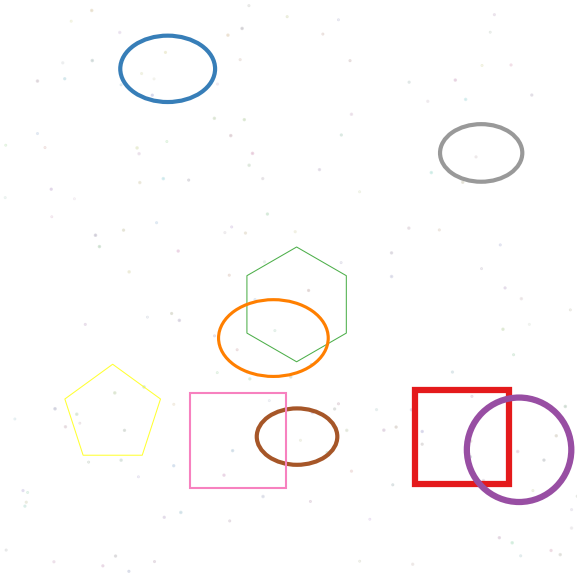[{"shape": "square", "thickness": 3, "radius": 0.41, "center": [0.799, 0.242]}, {"shape": "oval", "thickness": 2, "radius": 0.41, "center": [0.29, 0.88]}, {"shape": "hexagon", "thickness": 0.5, "radius": 0.5, "center": [0.514, 0.472]}, {"shape": "circle", "thickness": 3, "radius": 0.45, "center": [0.899, 0.22]}, {"shape": "oval", "thickness": 1.5, "radius": 0.47, "center": [0.473, 0.414]}, {"shape": "pentagon", "thickness": 0.5, "radius": 0.44, "center": [0.195, 0.281]}, {"shape": "oval", "thickness": 2, "radius": 0.35, "center": [0.514, 0.243]}, {"shape": "square", "thickness": 1, "radius": 0.41, "center": [0.412, 0.237]}, {"shape": "oval", "thickness": 2, "radius": 0.36, "center": [0.833, 0.734]}]